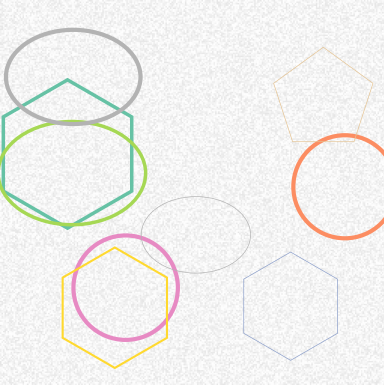[{"shape": "hexagon", "thickness": 2.5, "radius": 0.96, "center": [0.175, 0.6]}, {"shape": "circle", "thickness": 3, "radius": 0.67, "center": [0.896, 0.515]}, {"shape": "hexagon", "thickness": 0.5, "radius": 0.7, "center": [0.755, 0.205]}, {"shape": "circle", "thickness": 3, "radius": 0.68, "center": [0.326, 0.253]}, {"shape": "oval", "thickness": 2.5, "radius": 0.96, "center": [0.187, 0.55]}, {"shape": "hexagon", "thickness": 1.5, "radius": 0.78, "center": [0.298, 0.201]}, {"shape": "pentagon", "thickness": 0.5, "radius": 0.68, "center": [0.84, 0.742]}, {"shape": "oval", "thickness": 3, "radius": 0.87, "center": [0.19, 0.8]}, {"shape": "oval", "thickness": 0.5, "radius": 0.71, "center": [0.509, 0.39]}]